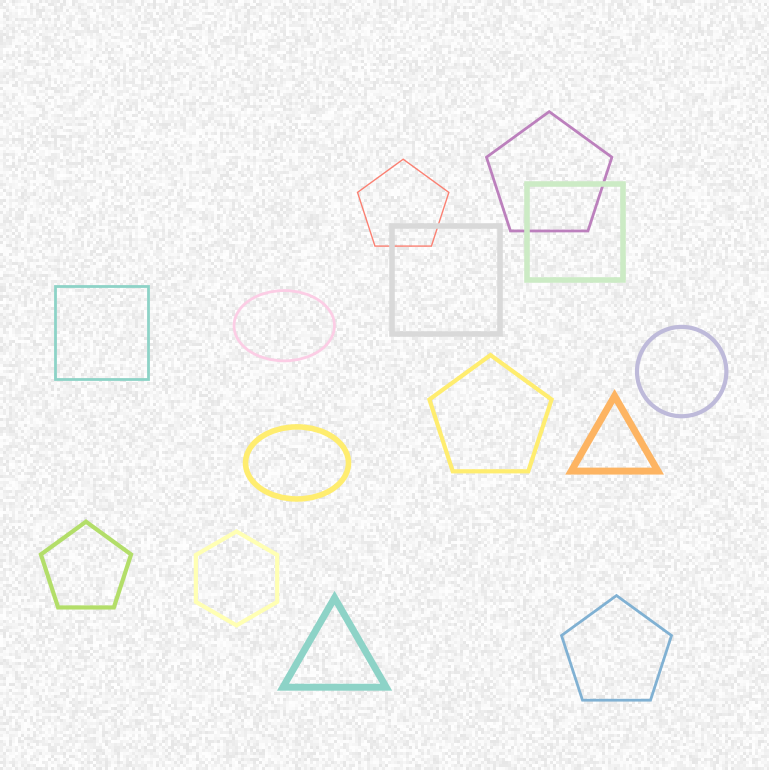[{"shape": "triangle", "thickness": 2.5, "radius": 0.39, "center": [0.435, 0.146]}, {"shape": "square", "thickness": 1, "radius": 0.3, "center": [0.132, 0.568]}, {"shape": "hexagon", "thickness": 1.5, "radius": 0.3, "center": [0.307, 0.249]}, {"shape": "circle", "thickness": 1.5, "radius": 0.29, "center": [0.885, 0.517]}, {"shape": "pentagon", "thickness": 0.5, "radius": 0.31, "center": [0.524, 0.731]}, {"shape": "pentagon", "thickness": 1, "radius": 0.38, "center": [0.801, 0.151]}, {"shape": "triangle", "thickness": 2.5, "radius": 0.33, "center": [0.798, 0.421]}, {"shape": "pentagon", "thickness": 1.5, "radius": 0.31, "center": [0.112, 0.261]}, {"shape": "oval", "thickness": 1, "radius": 0.33, "center": [0.369, 0.577]}, {"shape": "square", "thickness": 2, "radius": 0.35, "center": [0.58, 0.637]}, {"shape": "pentagon", "thickness": 1, "radius": 0.43, "center": [0.713, 0.769]}, {"shape": "square", "thickness": 2, "radius": 0.31, "center": [0.747, 0.699]}, {"shape": "oval", "thickness": 2, "radius": 0.33, "center": [0.386, 0.399]}, {"shape": "pentagon", "thickness": 1.5, "radius": 0.42, "center": [0.637, 0.455]}]